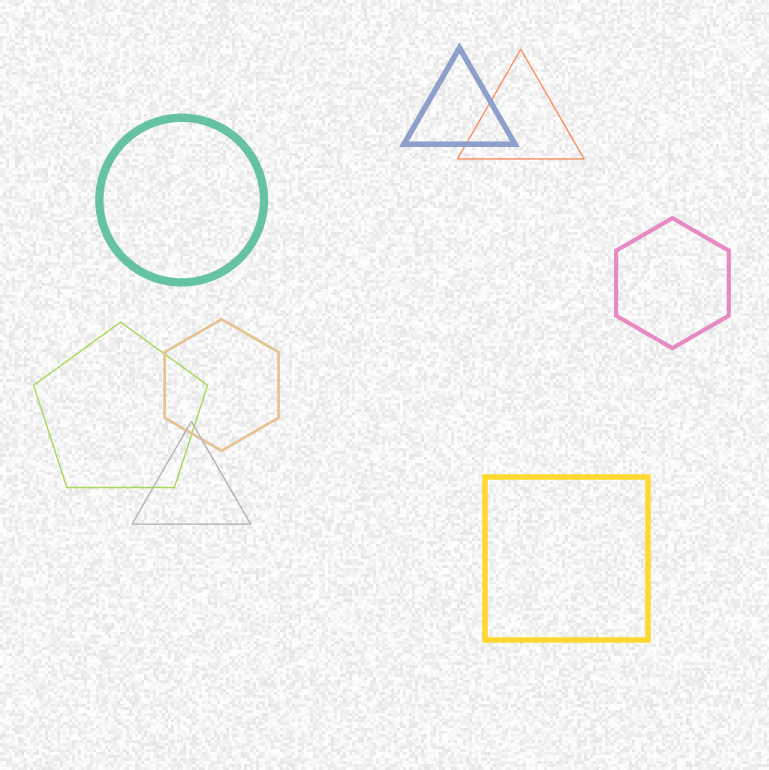[{"shape": "circle", "thickness": 3, "radius": 0.53, "center": [0.236, 0.74]}, {"shape": "triangle", "thickness": 0.5, "radius": 0.47, "center": [0.676, 0.841]}, {"shape": "triangle", "thickness": 2, "radius": 0.42, "center": [0.597, 0.854]}, {"shape": "hexagon", "thickness": 1.5, "radius": 0.42, "center": [0.873, 0.632]}, {"shape": "pentagon", "thickness": 0.5, "radius": 0.59, "center": [0.157, 0.463]}, {"shape": "square", "thickness": 2, "radius": 0.53, "center": [0.736, 0.274]}, {"shape": "hexagon", "thickness": 1, "radius": 0.43, "center": [0.288, 0.5]}, {"shape": "triangle", "thickness": 0.5, "radius": 0.45, "center": [0.249, 0.364]}]